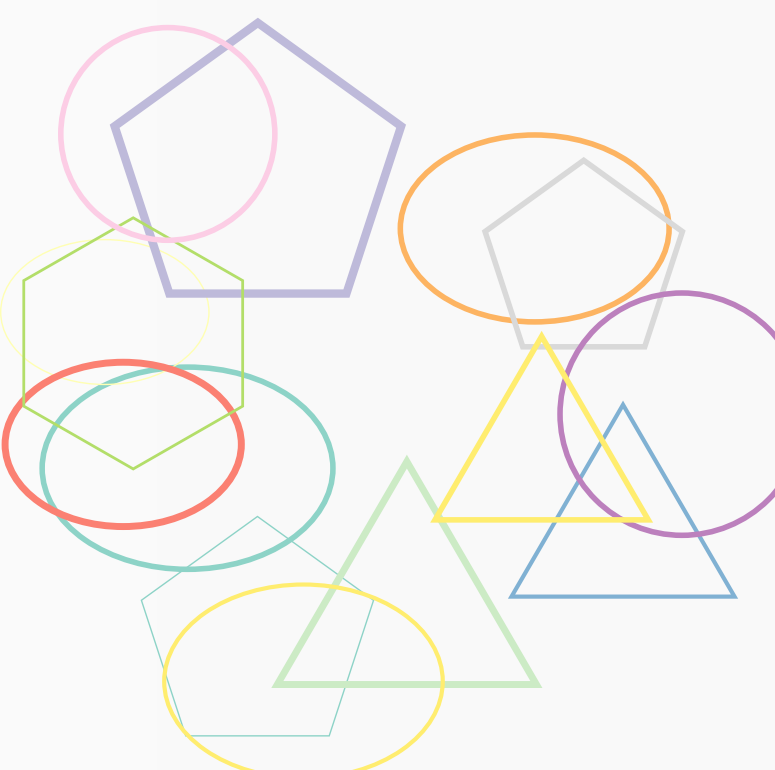[{"shape": "pentagon", "thickness": 0.5, "radius": 0.79, "center": [0.332, 0.172]}, {"shape": "oval", "thickness": 2, "radius": 0.94, "center": [0.242, 0.392]}, {"shape": "oval", "thickness": 0.5, "radius": 0.67, "center": [0.135, 0.595]}, {"shape": "pentagon", "thickness": 3, "radius": 0.97, "center": [0.333, 0.776]}, {"shape": "oval", "thickness": 2.5, "radius": 0.76, "center": [0.159, 0.423]}, {"shape": "triangle", "thickness": 1.5, "radius": 0.83, "center": [0.804, 0.308]}, {"shape": "oval", "thickness": 2, "radius": 0.87, "center": [0.69, 0.703]}, {"shape": "hexagon", "thickness": 1, "radius": 0.82, "center": [0.172, 0.554]}, {"shape": "circle", "thickness": 2, "radius": 0.69, "center": [0.217, 0.826]}, {"shape": "pentagon", "thickness": 2, "radius": 0.67, "center": [0.753, 0.658]}, {"shape": "circle", "thickness": 2, "radius": 0.79, "center": [0.88, 0.462]}, {"shape": "triangle", "thickness": 2.5, "radius": 0.97, "center": [0.525, 0.208]}, {"shape": "triangle", "thickness": 2, "radius": 0.79, "center": [0.699, 0.404]}, {"shape": "oval", "thickness": 1.5, "radius": 0.9, "center": [0.392, 0.115]}]